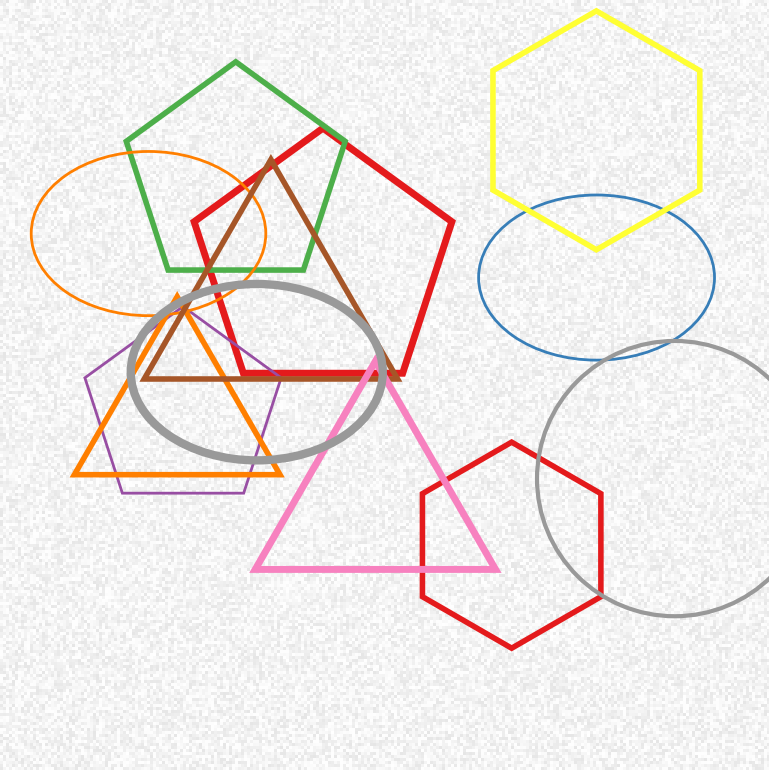[{"shape": "hexagon", "thickness": 2, "radius": 0.67, "center": [0.664, 0.292]}, {"shape": "pentagon", "thickness": 2.5, "radius": 0.88, "center": [0.419, 0.658]}, {"shape": "oval", "thickness": 1, "radius": 0.77, "center": [0.775, 0.64]}, {"shape": "pentagon", "thickness": 2, "radius": 0.75, "center": [0.306, 0.77]}, {"shape": "pentagon", "thickness": 1, "radius": 0.67, "center": [0.238, 0.468]}, {"shape": "triangle", "thickness": 2, "radius": 0.77, "center": [0.23, 0.461]}, {"shape": "oval", "thickness": 1, "radius": 0.76, "center": [0.193, 0.697]}, {"shape": "hexagon", "thickness": 2, "radius": 0.78, "center": [0.775, 0.831]}, {"shape": "triangle", "thickness": 2, "radius": 0.95, "center": [0.352, 0.603]}, {"shape": "triangle", "thickness": 2.5, "radius": 0.9, "center": [0.488, 0.351]}, {"shape": "oval", "thickness": 3, "radius": 0.82, "center": [0.333, 0.517]}, {"shape": "circle", "thickness": 1.5, "radius": 0.89, "center": [0.876, 0.378]}]